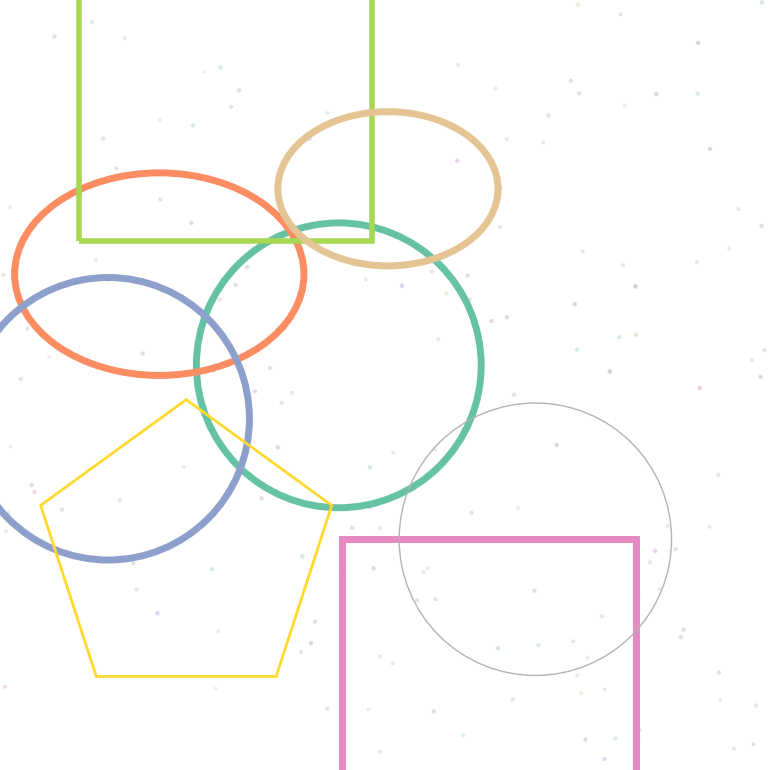[{"shape": "circle", "thickness": 2.5, "radius": 0.92, "center": [0.44, 0.526]}, {"shape": "oval", "thickness": 2.5, "radius": 0.94, "center": [0.207, 0.644]}, {"shape": "circle", "thickness": 2.5, "radius": 0.92, "center": [0.14, 0.456]}, {"shape": "square", "thickness": 2.5, "radius": 0.96, "center": [0.635, 0.109]}, {"shape": "square", "thickness": 2, "radius": 0.95, "center": [0.293, 0.877]}, {"shape": "pentagon", "thickness": 1, "radius": 0.99, "center": [0.242, 0.282]}, {"shape": "oval", "thickness": 2.5, "radius": 0.71, "center": [0.504, 0.755]}, {"shape": "circle", "thickness": 0.5, "radius": 0.88, "center": [0.695, 0.3]}]